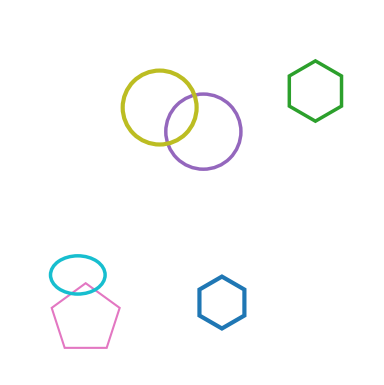[{"shape": "hexagon", "thickness": 3, "radius": 0.34, "center": [0.576, 0.214]}, {"shape": "hexagon", "thickness": 2.5, "radius": 0.39, "center": [0.819, 0.764]}, {"shape": "circle", "thickness": 2.5, "radius": 0.49, "center": [0.528, 0.658]}, {"shape": "pentagon", "thickness": 1.5, "radius": 0.46, "center": [0.223, 0.172]}, {"shape": "circle", "thickness": 3, "radius": 0.48, "center": [0.415, 0.721]}, {"shape": "oval", "thickness": 2.5, "radius": 0.35, "center": [0.202, 0.286]}]